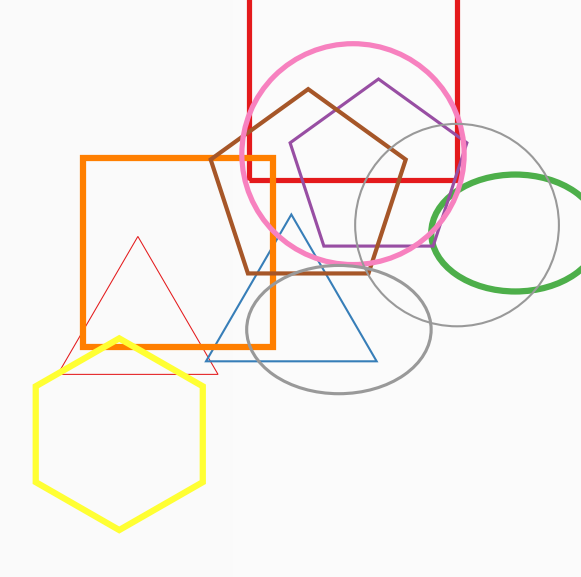[{"shape": "square", "thickness": 2.5, "radius": 0.9, "center": [0.607, 0.867]}, {"shape": "triangle", "thickness": 0.5, "radius": 0.8, "center": [0.237, 0.43]}, {"shape": "triangle", "thickness": 1, "radius": 0.85, "center": [0.501, 0.458]}, {"shape": "oval", "thickness": 3, "radius": 0.72, "center": [0.887, 0.596]}, {"shape": "pentagon", "thickness": 1.5, "radius": 0.8, "center": [0.651, 0.702]}, {"shape": "square", "thickness": 3, "radius": 0.82, "center": [0.307, 0.562]}, {"shape": "hexagon", "thickness": 3, "radius": 0.83, "center": [0.205, 0.247]}, {"shape": "pentagon", "thickness": 2, "radius": 0.88, "center": [0.53, 0.668]}, {"shape": "circle", "thickness": 2.5, "radius": 0.96, "center": [0.607, 0.732]}, {"shape": "circle", "thickness": 1, "radius": 0.88, "center": [0.786, 0.609]}, {"shape": "oval", "thickness": 1.5, "radius": 0.79, "center": [0.583, 0.428]}]